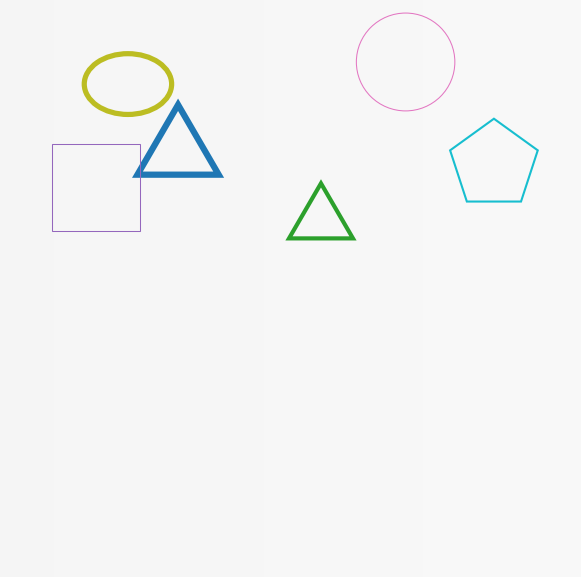[{"shape": "triangle", "thickness": 3, "radius": 0.4, "center": [0.306, 0.737]}, {"shape": "triangle", "thickness": 2, "radius": 0.32, "center": [0.552, 0.618]}, {"shape": "square", "thickness": 0.5, "radius": 0.38, "center": [0.165, 0.674]}, {"shape": "circle", "thickness": 0.5, "radius": 0.42, "center": [0.698, 0.892]}, {"shape": "oval", "thickness": 2.5, "radius": 0.38, "center": [0.22, 0.854]}, {"shape": "pentagon", "thickness": 1, "radius": 0.4, "center": [0.85, 0.714]}]